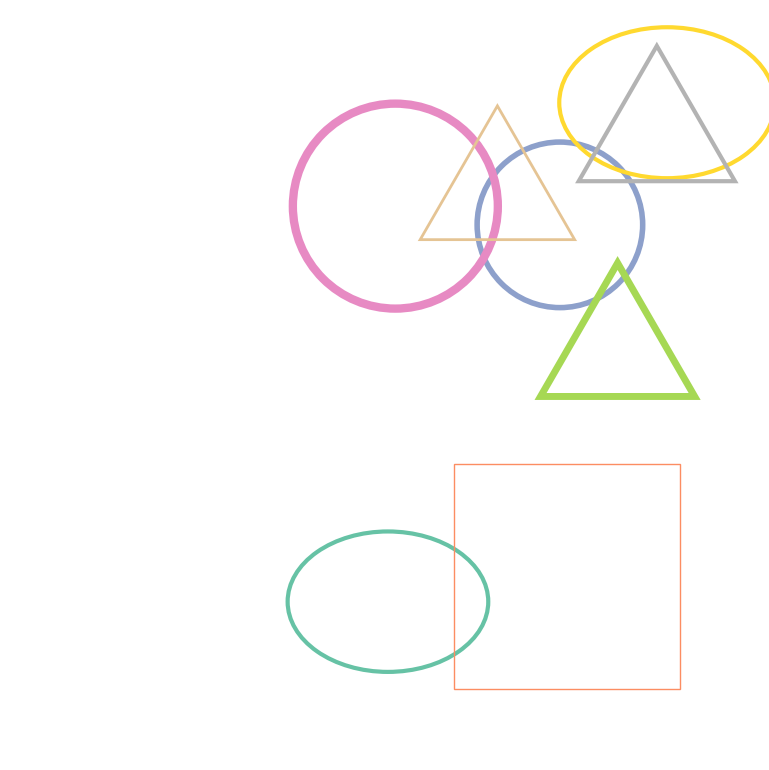[{"shape": "oval", "thickness": 1.5, "radius": 0.65, "center": [0.504, 0.219]}, {"shape": "square", "thickness": 0.5, "radius": 0.73, "center": [0.736, 0.251]}, {"shape": "circle", "thickness": 2, "radius": 0.54, "center": [0.727, 0.708]}, {"shape": "circle", "thickness": 3, "radius": 0.67, "center": [0.513, 0.732]}, {"shape": "triangle", "thickness": 2.5, "radius": 0.58, "center": [0.802, 0.543]}, {"shape": "oval", "thickness": 1.5, "radius": 0.7, "center": [0.866, 0.867]}, {"shape": "triangle", "thickness": 1, "radius": 0.58, "center": [0.646, 0.747]}, {"shape": "triangle", "thickness": 1.5, "radius": 0.59, "center": [0.853, 0.823]}]